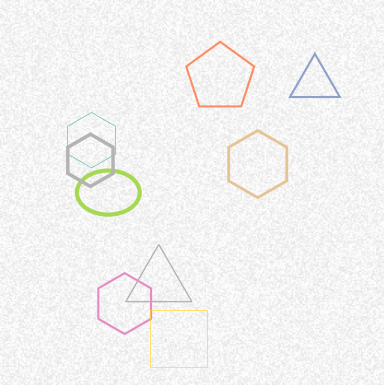[{"shape": "hexagon", "thickness": 0.5, "radius": 0.36, "center": [0.238, 0.636]}, {"shape": "pentagon", "thickness": 1.5, "radius": 0.46, "center": [0.572, 0.799]}, {"shape": "triangle", "thickness": 1.5, "radius": 0.37, "center": [0.818, 0.785]}, {"shape": "hexagon", "thickness": 1.5, "radius": 0.4, "center": [0.324, 0.211]}, {"shape": "oval", "thickness": 3, "radius": 0.41, "center": [0.281, 0.5]}, {"shape": "square", "thickness": 0.5, "radius": 0.37, "center": [0.464, 0.12]}, {"shape": "hexagon", "thickness": 2, "radius": 0.44, "center": [0.669, 0.574]}, {"shape": "hexagon", "thickness": 2.5, "radius": 0.34, "center": [0.235, 0.584]}, {"shape": "triangle", "thickness": 1, "radius": 0.5, "center": [0.412, 0.266]}]